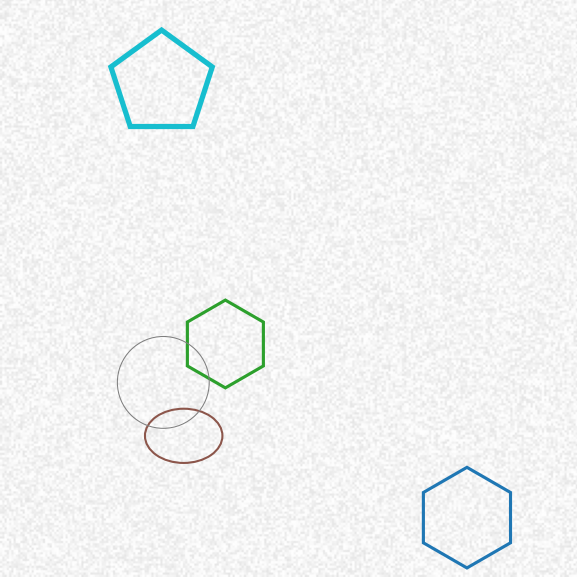[{"shape": "hexagon", "thickness": 1.5, "radius": 0.44, "center": [0.809, 0.103]}, {"shape": "hexagon", "thickness": 1.5, "radius": 0.38, "center": [0.39, 0.403]}, {"shape": "oval", "thickness": 1, "radius": 0.34, "center": [0.318, 0.244]}, {"shape": "circle", "thickness": 0.5, "radius": 0.4, "center": [0.283, 0.337]}, {"shape": "pentagon", "thickness": 2.5, "radius": 0.46, "center": [0.28, 0.855]}]